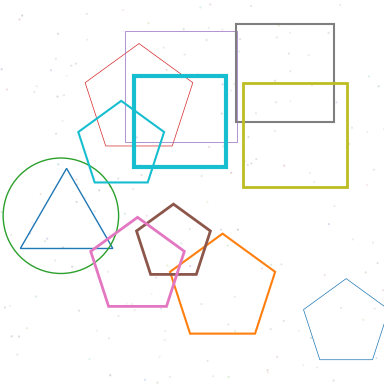[{"shape": "triangle", "thickness": 1, "radius": 0.69, "center": [0.173, 0.424]}, {"shape": "pentagon", "thickness": 0.5, "radius": 0.58, "center": [0.899, 0.16]}, {"shape": "pentagon", "thickness": 1.5, "radius": 0.72, "center": [0.578, 0.25]}, {"shape": "circle", "thickness": 1, "radius": 0.75, "center": [0.158, 0.44]}, {"shape": "pentagon", "thickness": 0.5, "radius": 0.74, "center": [0.361, 0.74]}, {"shape": "square", "thickness": 0.5, "radius": 0.72, "center": [0.47, 0.776]}, {"shape": "pentagon", "thickness": 2, "radius": 0.5, "center": [0.451, 0.369]}, {"shape": "pentagon", "thickness": 2, "radius": 0.64, "center": [0.357, 0.308]}, {"shape": "square", "thickness": 1.5, "radius": 0.64, "center": [0.74, 0.811]}, {"shape": "square", "thickness": 2, "radius": 0.68, "center": [0.766, 0.649]}, {"shape": "pentagon", "thickness": 1.5, "radius": 0.59, "center": [0.315, 0.621]}, {"shape": "square", "thickness": 3, "radius": 0.59, "center": [0.468, 0.685]}]